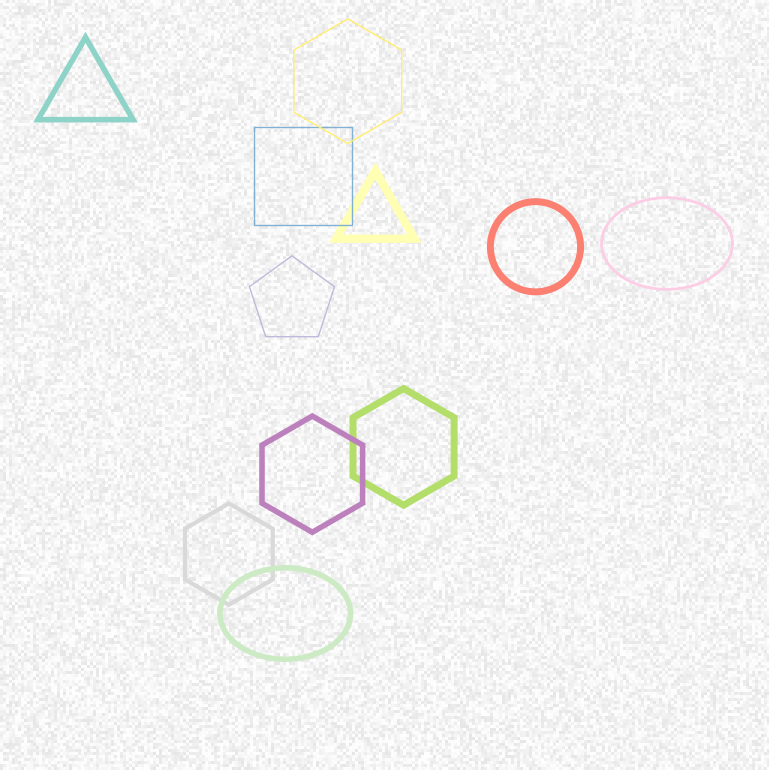[{"shape": "triangle", "thickness": 2, "radius": 0.36, "center": [0.111, 0.88]}, {"shape": "triangle", "thickness": 3, "radius": 0.29, "center": [0.487, 0.719]}, {"shape": "pentagon", "thickness": 0.5, "radius": 0.29, "center": [0.379, 0.61]}, {"shape": "circle", "thickness": 2.5, "radius": 0.29, "center": [0.695, 0.68]}, {"shape": "square", "thickness": 0.5, "radius": 0.32, "center": [0.394, 0.772]}, {"shape": "hexagon", "thickness": 2.5, "radius": 0.38, "center": [0.524, 0.42]}, {"shape": "oval", "thickness": 1, "radius": 0.43, "center": [0.866, 0.684]}, {"shape": "hexagon", "thickness": 1.5, "radius": 0.33, "center": [0.297, 0.28]}, {"shape": "hexagon", "thickness": 2, "radius": 0.38, "center": [0.406, 0.384]}, {"shape": "oval", "thickness": 2, "radius": 0.42, "center": [0.37, 0.203]}, {"shape": "hexagon", "thickness": 0.5, "radius": 0.4, "center": [0.452, 0.895]}]